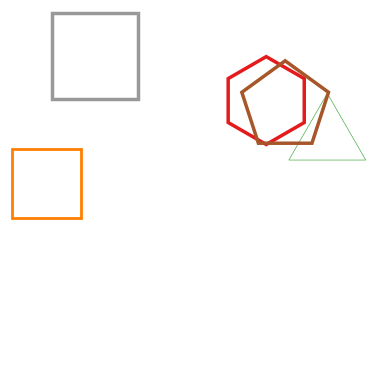[{"shape": "hexagon", "thickness": 2.5, "radius": 0.57, "center": [0.691, 0.739]}, {"shape": "triangle", "thickness": 0.5, "radius": 0.58, "center": [0.85, 0.642]}, {"shape": "square", "thickness": 2, "radius": 0.45, "center": [0.121, 0.524]}, {"shape": "pentagon", "thickness": 2.5, "radius": 0.59, "center": [0.741, 0.724]}, {"shape": "square", "thickness": 2.5, "radius": 0.56, "center": [0.247, 0.854]}]